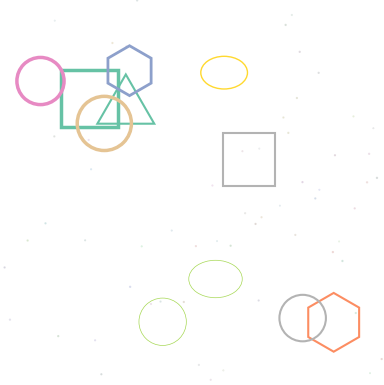[{"shape": "triangle", "thickness": 1.5, "radius": 0.43, "center": [0.327, 0.721]}, {"shape": "square", "thickness": 2.5, "radius": 0.37, "center": [0.233, 0.745]}, {"shape": "hexagon", "thickness": 1.5, "radius": 0.38, "center": [0.867, 0.163]}, {"shape": "hexagon", "thickness": 2, "radius": 0.32, "center": [0.336, 0.816]}, {"shape": "circle", "thickness": 2.5, "radius": 0.31, "center": [0.105, 0.79]}, {"shape": "oval", "thickness": 0.5, "radius": 0.35, "center": [0.56, 0.275]}, {"shape": "circle", "thickness": 0.5, "radius": 0.31, "center": [0.422, 0.164]}, {"shape": "oval", "thickness": 1, "radius": 0.3, "center": [0.582, 0.811]}, {"shape": "circle", "thickness": 2.5, "radius": 0.35, "center": [0.271, 0.679]}, {"shape": "circle", "thickness": 1.5, "radius": 0.3, "center": [0.786, 0.174]}, {"shape": "square", "thickness": 1.5, "radius": 0.34, "center": [0.647, 0.586]}]